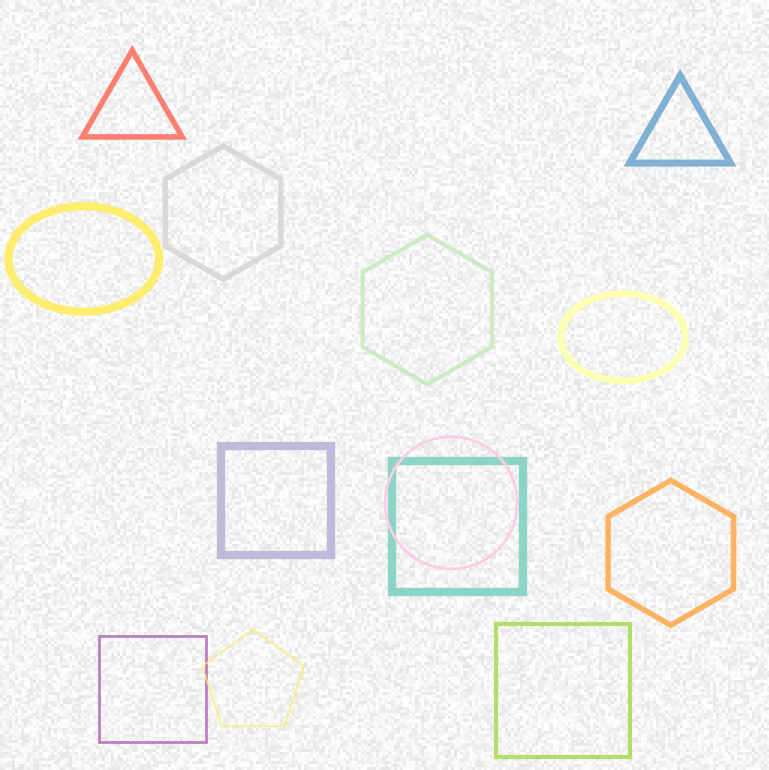[{"shape": "square", "thickness": 3, "radius": 0.43, "center": [0.594, 0.316]}, {"shape": "oval", "thickness": 2.5, "radius": 0.41, "center": [0.809, 0.562]}, {"shape": "square", "thickness": 3, "radius": 0.36, "center": [0.359, 0.35]}, {"shape": "triangle", "thickness": 2, "radius": 0.37, "center": [0.172, 0.86]}, {"shape": "triangle", "thickness": 2.5, "radius": 0.38, "center": [0.883, 0.826]}, {"shape": "hexagon", "thickness": 2, "radius": 0.47, "center": [0.871, 0.282]}, {"shape": "square", "thickness": 1.5, "radius": 0.43, "center": [0.731, 0.103]}, {"shape": "circle", "thickness": 1, "radius": 0.43, "center": [0.586, 0.347]}, {"shape": "hexagon", "thickness": 2, "radius": 0.43, "center": [0.29, 0.724]}, {"shape": "square", "thickness": 1, "radius": 0.35, "center": [0.198, 0.105]}, {"shape": "hexagon", "thickness": 1.5, "radius": 0.49, "center": [0.555, 0.598]}, {"shape": "oval", "thickness": 3, "radius": 0.49, "center": [0.109, 0.664]}, {"shape": "pentagon", "thickness": 0.5, "radius": 0.35, "center": [0.329, 0.113]}]